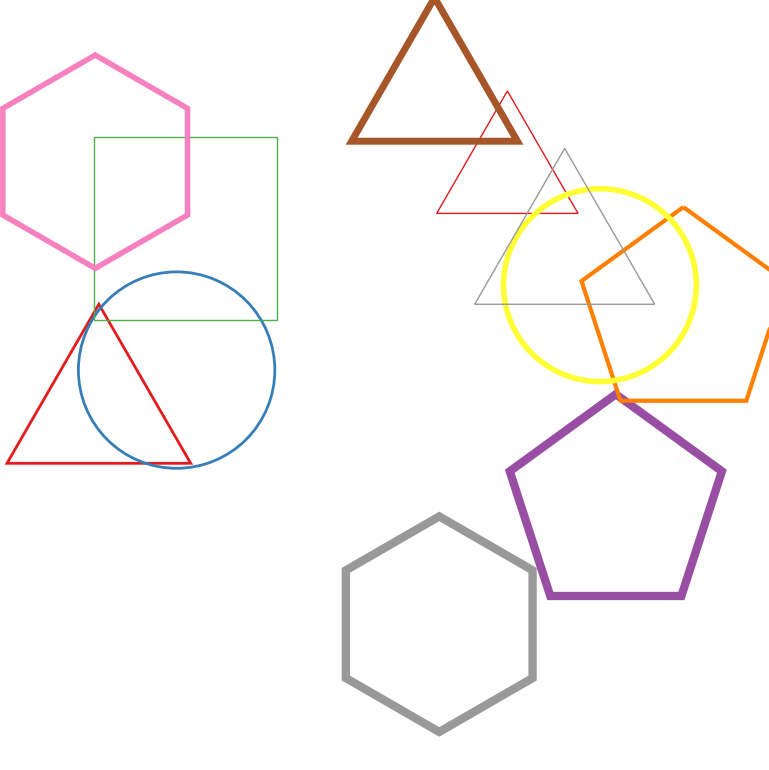[{"shape": "triangle", "thickness": 1, "radius": 0.69, "center": [0.128, 0.467]}, {"shape": "triangle", "thickness": 0.5, "radius": 0.53, "center": [0.659, 0.776]}, {"shape": "circle", "thickness": 1, "radius": 0.64, "center": [0.229, 0.519]}, {"shape": "square", "thickness": 0.5, "radius": 0.59, "center": [0.241, 0.703]}, {"shape": "pentagon", "thickness": 3, "radius": 0.72, "center": [0.8, 0.343]}, {"shape": "pentagon", "thickness": 1.5, "radius": 0.7, "center": [0.887, 0.592]}, {"shape": "circle", "thickness": 2, "radius": 0.63, "center": [0.779, 0.63]}, {"shape": "triangle", "thickness": 2.5, "radius": 0.62, "center": [0.564, 0.879]}, {"shape": "hexagon", "thickness": 2, "radius": 0.69, "center": [0.124, 0.79]}, {"shape": "hexagon", "thickness": 3, "radius": 0.7, "center": [0.57, 0.189]}, {"shape": "triangle", "thickness": 0.5, "radius": 0.67, "center": [0.733, 0.672]}]